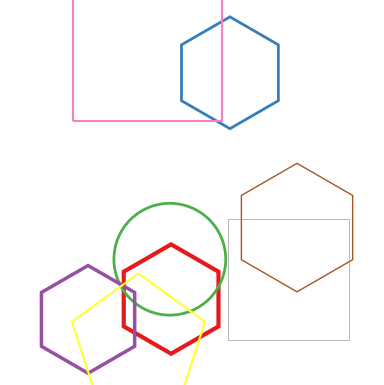[{"shape": "hexagon", "thickness": 3, "radius": 0.71, "center": [0.444, 0.223]}, {"shape": "hexagon", "thickness": 2, "radius": 0.73, "center": [0.597, 0.811]}, {"shape": "circle", "thickness": 2, "radius": 0.73, "center": [0.441, 0.327]}, {"shape": "hexagon", "thickness": 2.5, "radius": 0.7, "center": [0.229, 0.17]}, {"shape": "pentagon", "thickness": 1.5, "radius": 0.91, "center": [0.36, 0.108]}, {"shape": "hexagon", "thickness": 1, "radius": 0.83, "center": [0.771, 0.409]}, {"shape": "square", "thickness": 1.5, "radius": 0.97, "center": [0.383, 0.879]}, {"shape": "square", "thickness": 0.5, "radius": 0.79, "center": [0.749, 0.274]}]